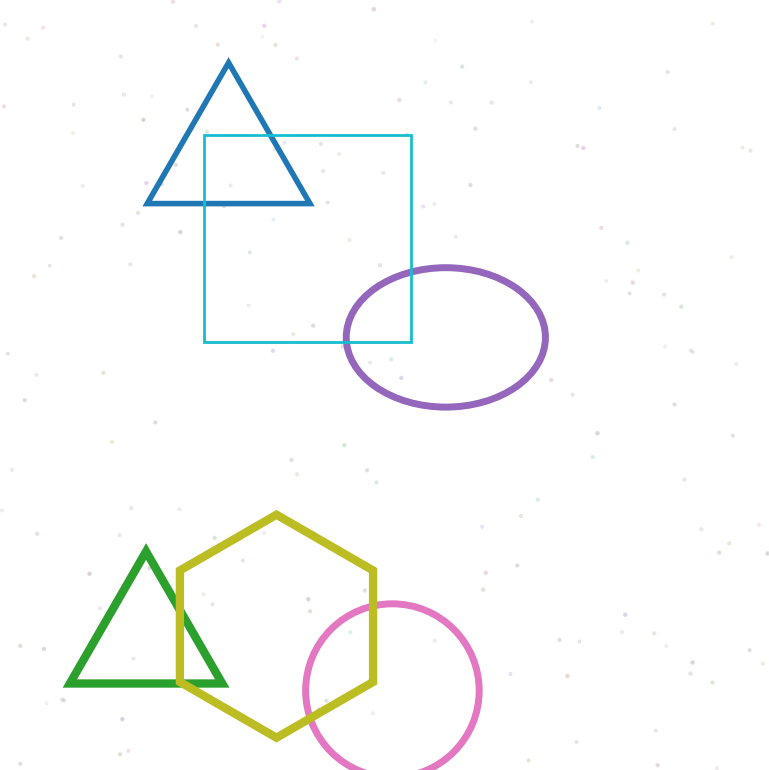[{"shape": "triangle", "thickness": 2, "radius": 0.61, "center": [0.297, 0.797]}, {"shape": "triangle", "thickness": 3, "radius": 0.57, "center": [0.19, 0.169]}, {"shape": "oval", "thickness": 2.5, "radius": 0.65, "center": [0.579, 0.562]}, {"shape": "circle", "thickness": 2.5, "radius": 0.56, "center": [0.51, 0.103]}, {"shape": "hexagon", "thickness": 3, "radius": 0.72, "center": [0.359, 0.187]}, {"shape": "square", "thickness": 1, "radius": 0.67, "center": [0.4, 0.69]}]